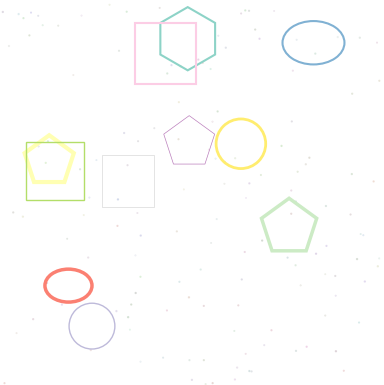[{"shape": "hexagon", "thickness": 1.5, "radius": 0.41, "center": [0.488, 0.899]}, {"shape": "pentagon", "thickness": 3, "radius": 0.34, "center": [0.128, 0.582]}, {"shape": "circle", "thickness": 1, "radius": 0.3, "center": [0.239, 0.153]}, {"shape": "oval", "thickness": 2.5, "radius": 0.31, "center": [0.178, 0.258]}, {"shape": "oval", "thickness": 1.5, "radius": 0.4, "center": [0.814, 0.889]}, {"shape": "square", "thickness": 1, "radius": 0.38, "center": [0.143, 0.557]}, {"shape": "square", "thickness": 1.5, "radius": 0.4, "center": [0.429, 0.862]}, {"shape": "square", "thickness": 0.5, "radius": 0.34, "center": [0.332, 0.531]}, {"shape": "pentagon", "thickness": 0.5, "radius": 0.35, "center": [0.491, 0.63]}, {"shape": "pentagon", "thickness": 2.5, "radius": 0.38, "center": [0.751, 0.41]}, {"shape": "circle", "thickness": 2, "radius": 0.32, "center": [0.626, 0.627]}]